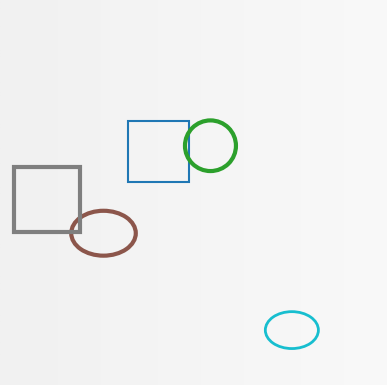[{"shape": "square", "thickness": 1.5, "radius": 0.4, "center": [0.41, 0.607]}, {"shape": "circle", "thickness": 3, "radius": 0.33, "center": [0.543, 0.621]}, {"shape": "oval", "thickness": 3, "radius": 0.42, "center": [0.267, 0.394]}, {"shape": "square", "thickness": 3, "radius": 0.42, "center": [0.122, 0.482]}, {"shape": "oval", "thickness": 2, "radius": 0.34, "center": [0.753, 0.143]}]